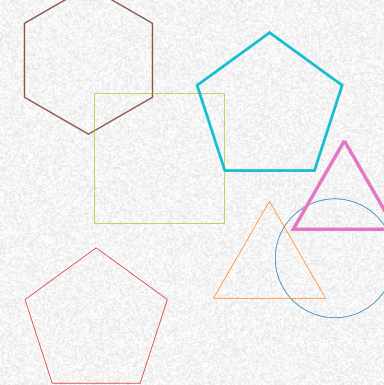[{"shape": "circle", "thickness": 0.5, "radius": 0.77, "center": [0.87, 0.329]}, {"shape": "triangle", "thickness": 0.5, "radius": 0.84, "center": [0.7, 0.309]}, {"shape": "pentagon", "thickness": 0.5, "radius": 0.97, "center": [0.25, 0.162]}, {"shape": "hexagon", "thickness": 1, "radius": 0.96, "center": [0.23, 0.843]}, {"shape": "triangle", "thickness": 2.5, "radius": 0.77, "center": [0.894, 0.481]}, {"shape": "square", "thickness": 0.5, "radius": 0.84, "center": [0.413, 0.59]}, {"shape": "pentagon", "thickness": 2, "radius": 0.99, "center": [0.7, 0.717]}]